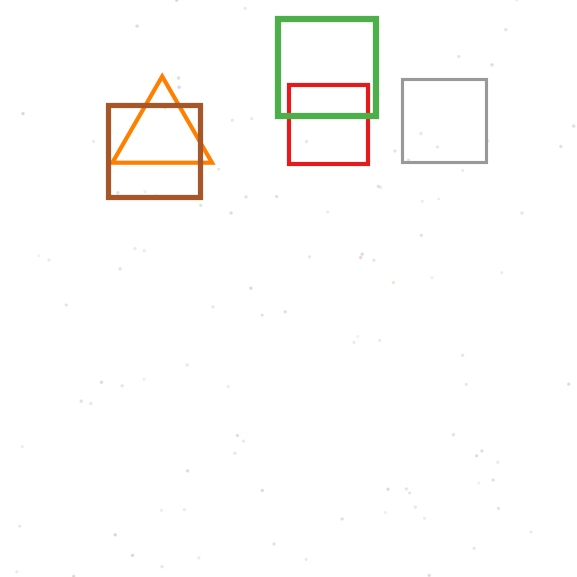[{"shape": "square", "thickness": 2, "radius": 0.34, "center": [0.569, 0.783]}, {"shape": "square", "thickness": 3, "radius": 0.42, "center": [0.566, 0.882]}, {"shape": "triangle", "thickness": 2, "radius": 0.5, "center": [0.281, 0.767]}, {"shape": "square", "thickness": 2.5, "radius": 0.4, "center": [0.267, 0.738]}, {"shape": "square", "thickness": 1.5, "radius": 0.36, "center": [0.769, 0.79]}]